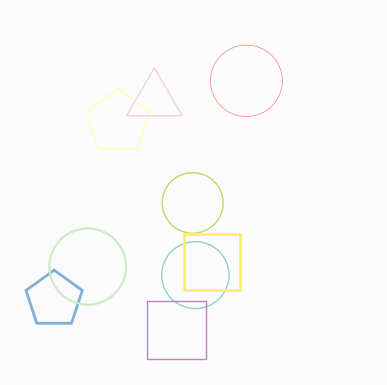[{"shape": "circle", "thickness": 1, "radius": 0.44, "center": [0.504, 0.285]}, {"shape": "pentagon", "thickness": 1, "radius": 0.43, "center": [0.305, 0.683]}, {"shape": "circle", "thickness": 0.5, "radius": 0.46, "center": [0.636, 0.79]}, {"shape": "pentagon", "thickness": 2, "radius": 0.38, "center": [0.14, 0.222]}, {"shape": "circle", "thickness": 1, "radius": 0.39, "center": [0.497, 0.473]}, {"shape": "triangle", "thickness": 1, "radius": 0.41, "center": [0.398, 0.741]}, {"shape": "square", "thickness": 1, "radius": 0.38, "center": [0.455, 0.143]}, {"shape": "circle", "thickness": 1.5, "radius": 0.5, "center": [0.226, 0.308]}, {"shape": "square", "thickness": 2, "radius": 0.37, "center": [0.547, 0.319]}]